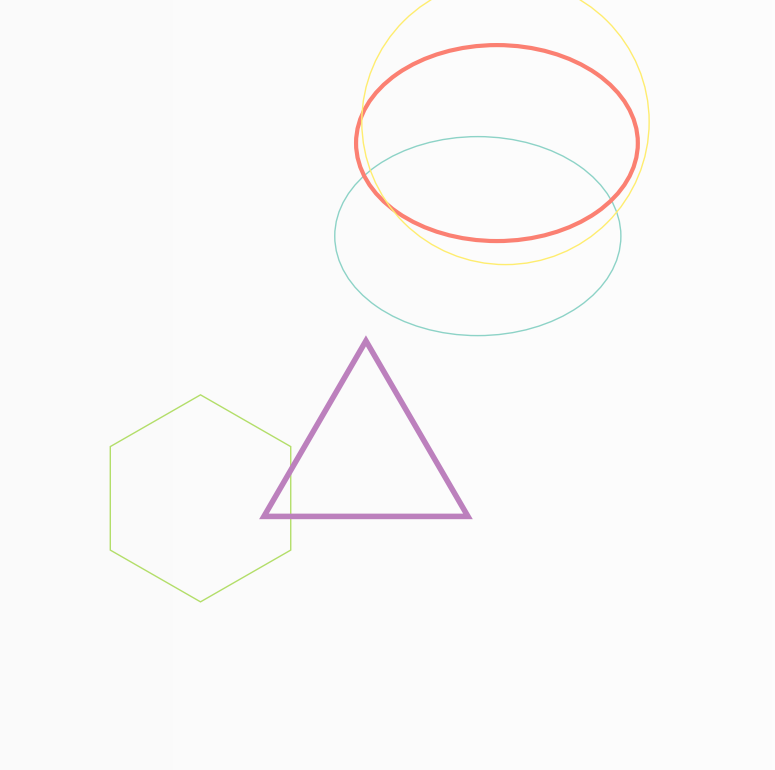[{"shape": "oval", "thickness": 0.5, "radius": 0.92, "center": [0.617, 0.693]}, {"shape": "oval", "thickness": 1.5, "radius": 0.91, "center": [0.641, 0.814]}, {"shape": "hexagon", "thickness": 0.5, "radius": 0.67, "center": [0.259, 0.353]}, {"shape": "triangle", "thickness": 2, "radius": 0.76, "center": [0.472, 0.405]}, {"shape": "circle", "thickness": 0.5, "radius": 0.93, "center": [0.652, 0.842]}]